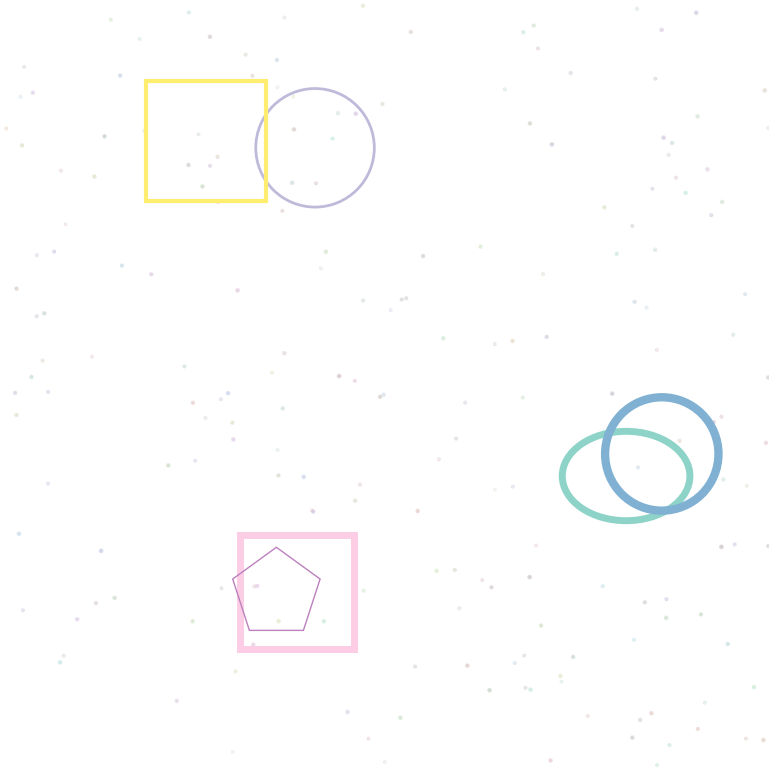[{"shape": "oval", "thickness": 2.5, "radius": 0.41, "center": [0.813, 0.382]}, {"shape": "circle", "thickness": 1, "radius": 0.38, "center": [0.409, 0.808]}, {"shape": "circle", "thickness": 3, "radius": 0.37, "center": [0.859, 0.41]}, {"shape": "square", "thickness": 2.5, "radius": 0.37, "center": [0.386, 0.231]}, {"shape": "pentagon", "thickness": 0.5, "radius": 0.3, "center": [0.359, 0.23]}, {"shape": "square", "thickness": 1.5, "radius": 0.39, "center": [0.267, 0.817]}]